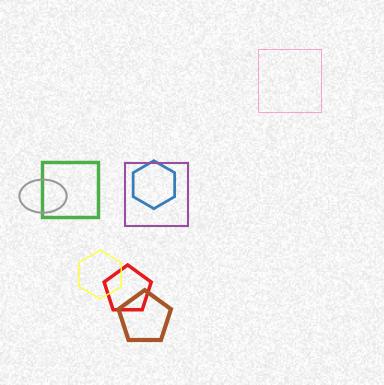[{"shape": "pentagon", "thickness": 2.5, "radius": 0.32, "center": [0.332, 0.247]}, {"shape": "hexagon", "thickness": 2, "radius": 0.31, "center": [0.4, 0.52]}, {"shape": "square", "thickness": 2.5, "radius": 0.36, "center": [0.182, 0.508]}, {"shape": "square", "thickness": 1.5, "radius": 0.41, "center": [0.406, 0.494]}, {"shape": "hexagon", "thickness": 1, "radius": 0.32, "center": [0.26, 0.287]}, {"shape": "pentagon", "thickness": 3, "radius": 0.36, "center": [0.376, 0.175]}, {"shape": "square", "thickness": 0.5, "radius": 0.41, "center": [0.752, 0.791]}, {"shape": "oval", "thickness": 1.5, "radius": 0.31, "center": [0.112, 0.491]}]